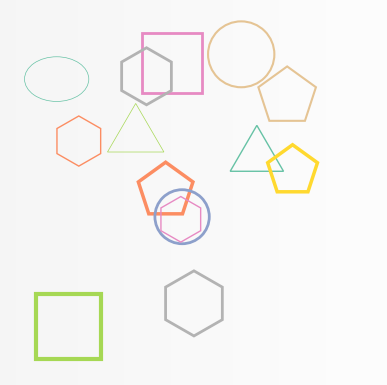[{"shape": "triangle", "thickness": 1, "radius": 0.4, "center": [0.663, 0.595]}, {"shape": "oval", "thickness": 0.5, "radius": 0.41, "center": [0.146, 0.795]}, {"shape": "hexagon", "thickness": 1, "radius": 0.33, "center": [0.203, 0.634]}, {"shape": "pentagon", "thickness": 2.5, "radius": 0.37, "center": [0.427, 0.505]}, {"shape": "circle", "thickness": 2, "radius": 0.35, "center": [0.47, 0.437]}, {"shape": "hexagon", "thickness": 1, "radius": 0.3, "center": [0.467, 0.43]}, {"shape": "square", "thickness": 2, "radius": 0.39, "center": [0.443, 0.837]}, {"shape": "triangle", "thickness": 0.5, "radius": 0.42, "center": [0.35, 0.647]}, {"shape": "square", "thickness": 3, "radius": 0.42, "center": [0.177, 0.151]}, {"shape": "pentagon", "thickness": 2.5, "radius": 0.34, "center": [0.755, 0.556]}, {"shape": "circle", "thickness": 1.5, "radius": 0.43, "center": [0.622, 0.859]}, {"shape": "pentagon", "thickness": 1.5, "radius": 0.39, "center": [0.741, 0.749]}, {"shape": "hexagon", "thickness": 2, "radius": 0.37, "center": [0.378, 0.802]}, {"shape": "hexagon", "thickness": 2, "radius": 0.42, "center": [0.501, 0.212]}]